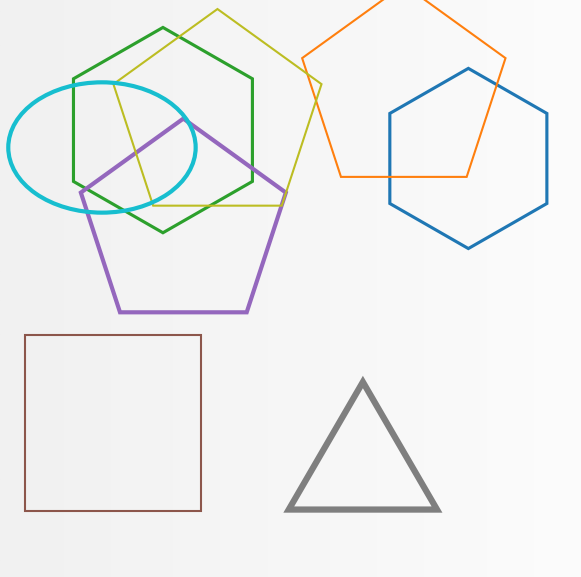[{"shape": "hexagon", "thickness": 1.5, "radius": 0.78, "center": [0.806, 0.725]}, {"shape": "pentagon", "thickness": 1, "radius": 0.92, "center": [0.695, 0.842]}, {"shape": "hexagon", "thickness": 1.5, "radius": 0.89, "center": [0.28, 0.774]}, {"shape": "pentagon", "thickness": 2, "radius": 0.93, "center": [0.315, 0.608]}, {"shape": "square", "thickness": 1, "radius": 0.76, "center": [0.194, 0.266]}, {"shape": "triangle", "thickness": 3, "radius": 0.74, "center": [0.624, 0.19]}, {"shape": "pentagon", "thickness": 1, "radius": 0.94, "center": [0.374, 0.795]}, {"shape": "oval", "thickness": 2, "radius": 0.81, "center": [0.175, 0.744]}]